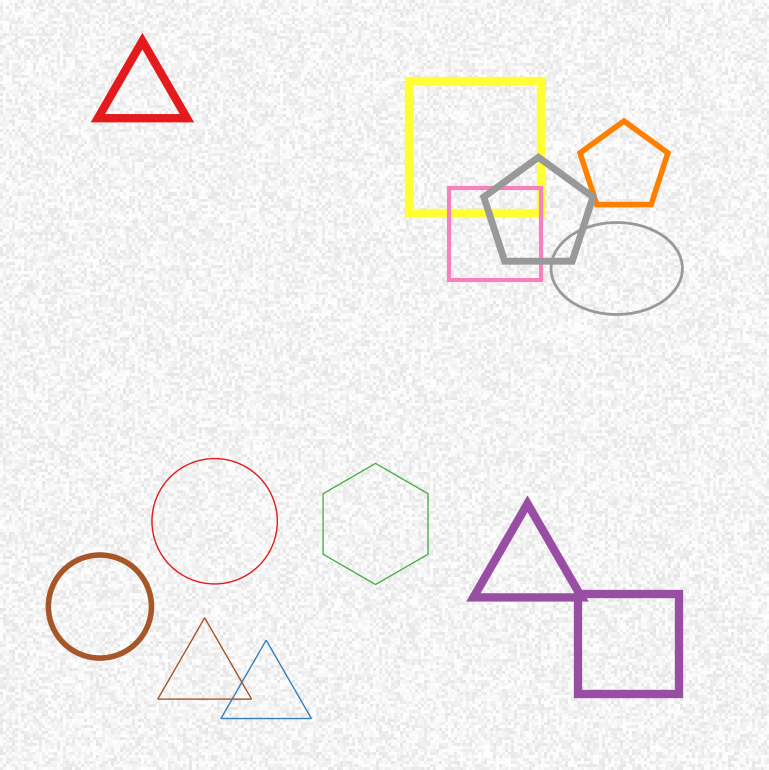[{"shape": "triangle", "thickness": 3, "radius": 0.33, "center": [0.185, 0.88]}, {"shape": "circle", "thickness": 0.5, "radius": 0.41, "center": [0.279, 0.323]}, {"shape": "triangle", "thickness": 0.5, "radius": 0.34, "center": [0.346, 0.101]}, {"shape": "hexagon", "thickness": 0.5, "radius": 0.39, "center": [0.488, 0.32]}, {"shape": "triangle", "thickness": 3, "radius": 0.41, "center": [0.685, 0.265]}, {"shape": "square", "thickness": 3, "radius": 0.33, "center": [0.816, 0.164]}, {"shape": "pentagon", "thickness": 2, "radius": 0.3, "center": [0.81, 0.783]}, {"shape": "square", "thickness": 3, "radius": 0.43, "center": [0.617, 0.809]}, {"shape": "triangle", "thickness": 0.5, "radius": 0.35, "center": [0.266, 0.127]}, {"shape": "circle", "thickness": 2, "radius": 0.33, "center": [0.13, 0.212]}, {"shape": "square", "thickness": 1.5, "radius": 0.3, "center": [0.643, 0.696]}, {"shape": "oval", "thickness": 1, "radius": 0.43, "center": [0.801, 0.651]}, {"shape": "pentagon", "thickness": 2.5, "radius": 0.37, "center": [0.699, 0.721]}]